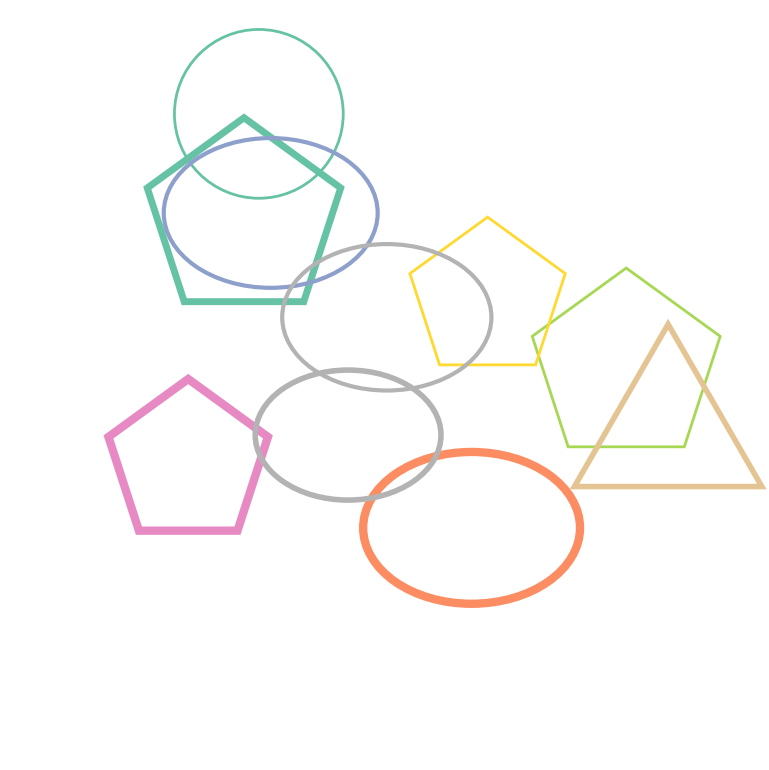[{"shape": "circle", "thickness": 1, "radius": 0.55, "center": [0.336, 0.852]}, {"shape": "pentagon", "thickness": 2.5, "radius": 0.66, "center": [0.317, 0.715]}, {"shape": "oval", "thickness": 3, "radius": 0.7, "center": [0.612, 0.314]}, {"shape": "oval", "thickness": 1.5, "radius": 0.69, "center": [0.352, 0.723]}, {"shape": "pentagon", "thickness": 3, "radius": 0.54, "center": [0.244, 0.399]}, {"shape": "pentagon", "thickness": 1, "radius": 0.64, "center": [0.813, 0.524]}, {"shape": "pentagon", "thickness": 1, "radius": 0.53, "center": [0.633, 0.612]}, {"shape": "triangle", "thickness": 2, "radius": 0.7, "center": [0.868, 0.438]}, {"shape": "oval", "thickness": 2, "radius": 0.6, "center": [0.452, 0.435]}, {"shape": "oval", "thickness": 1.5, "radius": 0.68, "center": [0.502, 0.588]}]